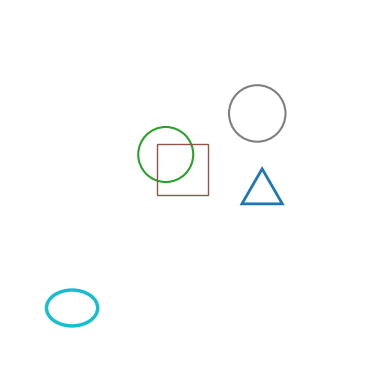[{"shape": "triangle", "thickness": 2, "radius": 0.3, "center": [0.681, 0.501]}, {"shape": "circle", "thickness": 1.5, "radius": 0.36, "center": [0.431, 0.599]}, {"shape": "square", "thickness": 1, "radius": 0.33, "center": [0.473, 0.559]}, {"shape": "circle", "thickness": 1.5, "radius": 0.37, "center": [0.668, 0.705]}, {"shape": "oval", "thickness": 2.5, "radius": 0.33, "center": [0.187, 0.2]}]